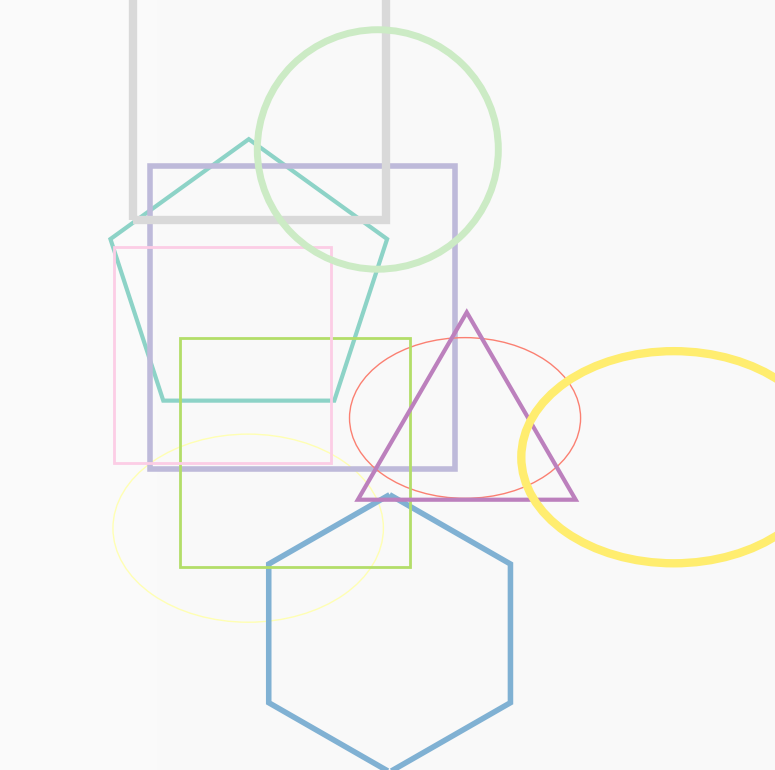[{"shape": "pentagon", "thickness": 1.5, "radius": 0.94, "center": [0.321, 0.632]}, {"shape": "oval", "thickness": 0.5, "radius": 0.87, "center": [0.32, 0.314]}, {"shape": "square", "thickness": 2, "radius": 0.98, "center": [0.39, 0.587]}, {"shape": "oval", "thickness": 0.5, "radius": 0.75, "center": [0.6, 0.457]}, {"shape": "hexagon", "thickness": 2, "radius": 0.9, "center": [0.503, 0.177]}, {"shape": "square", "thickness": 1, "radius": 0.74, "center": [0.381, 0.413]}, {"shape": "square", "thickness": 1, "radius": 0.7, "center": [0.287, 0.539]}, {"shape": "square", "thickness": 3, "radius": 0.82, "center": [0.335, 0.878]}, {"shape": "triangle", "thickness": 1.5, "radius": 0.81, "center": [0.602, 0.432]}, {"shape": "circle", "thickness": 2.5, "radius": 0.78, "center": [0.487, 0.806]}, {"shape": "oval", "thickness": 3, "radius": 0.98, "center": [0.869, 0.406]}]